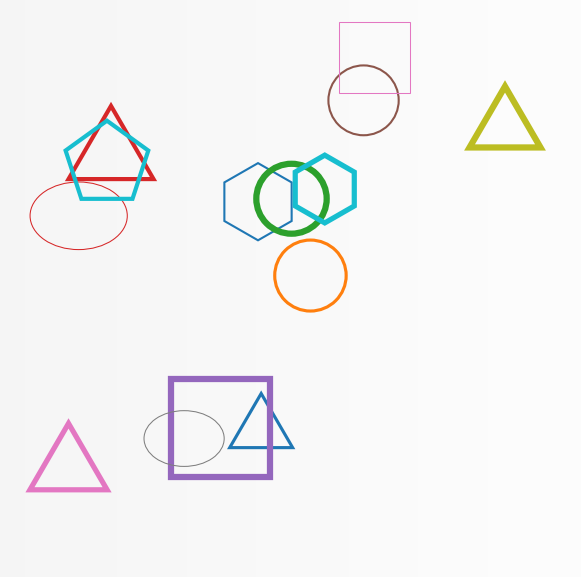[{"shape": "hexagon", "thickness": 1, "radius": 0.33, "center": [0.444, 0.65]}, {"shape": "triangle", "thickness": 1.5, "radius": 0.31, "center": [0.449, 0.255]}, {"shape": "circle", "thickness": 1.5, "radius": 0.31, "center": [0.534, 0.522]}, {"shape": "circle", "thickness": 3, "radius": 0.3, "center": [0.502, 0.655]}, {"shape": "triangle", "thickness": 2, "radius": 0.42, "center": [0.191, 0.731]}, {"shape": "oval", "thickness": 0.5, "radius": 0.42, "center": [0.135, 0.625]}, {"shape": "square", "thickness": 3, "radius": 0.42, "center": [0.379, 0.258]}, {"shape": "circle", "thickness": 1, "radius": 0.3, "center": [0.625, 0.825]}, {"shape": "triangle", "thickness": 2.5, "radius": 0.38, "center": [0.118, 0.189]}, {"shape": "square", "thickness": 0.5, "radius": 0.31, "center": [0.644, 0.9]}, {"shape": "oval", "thickness": 0.5, "radius": 0.34, "center": [0.317, 0.24]}, {"shape": "triangle", "thickness": 3, "radius": 0.35, "center": [0.869, 0.779]}, {"shape": "hexagon", "thickness": 2.5, "radius": 0.29, "center": [0.559, 0.672]}, {"shape": "pentagon", "thickness": 2, "radius": 0.37, "center": [0.184, 0.715]}]